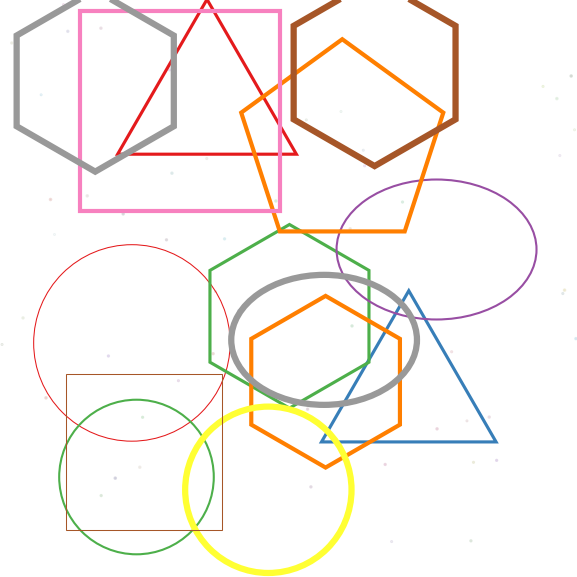[{"shape": "triangle", "thickness": 1.5, "radius": 0.89, "center": [0.358, 0.821]}, {"shape": "circle", "thickness": 0.5, "radius": 0.85, "center": [0.228, 0.405]}, {"shape": "triangle", "thickness": 1.5, "radius": 0.87, "center": [0.708, 0.321]}, {"shape": "circle", "thickness": 1, "radius": 0.67, "center": [0.236, 0.173]}, {"shape": "hexagon", "thickness": 1.5, "radius": 0.79, "center": [0.501, 0.451]}, {"shape": "oval", "thickness": 1, "radius": 0.87, "center": [0.756, 0.567]}, {"shape": "pentagon", "thickness": 2, "radius": 0.92, "center": [0.593, 0.747]}, {"shape": "hexagon", "thickness": 2, "radius": 0.74, "center": [0.564, 0.338]}, {"shape": "circle", "thickness": 3, "radius": 0.72, "center": [0.465, 0.151]}, {"shape": "hexagon", "thickness": 3, "radius": 0.81, "center": [0.649, 0.873]}, {"shape": "square", "thickness": 0.5, "radius": 0.68, "center": [0.249, 0.217]}, {"shape": "square", "thickness": 2, "radius": 0.87, "center": [0.312, 0.807]}, {"shape": "oval", "thickness": 3, "radius": 0.8, "center": [0.561, 0.411]}, {"shape": "hexagon", "thickness": 3, "radius": 0.79, "center": [0.165, 0.859]}]